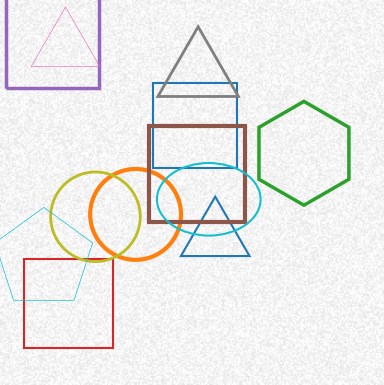[{"shape": "triangle", "thickness": 1.5, "radius": 0.51, "center": [0.559, 0.386]}, {"shape": "square", "thickness": 1.5, "radius": 0.55, "center": [0.507, 0.674]}, {"shape": "circle", "thickness": 3, "radius": 0.59, "center": [0.352, 0.443]}, {"shape": "hexagon", "thickness": 2.5, "radius": 0.67, "center": [0.789, 0.602]}, {"shape": "square", "thickness": 1.5, "radius": 0.58, "center": [0.179, 0.211]}, {"shape": "square", "thickness": 2.5, "radius": 0.6, "center": [0.137, 0.893]}, {"shape": "square", "thickness": 3, "radius": 0.62, "center": [0.511, 0.548]}, {"shape": "triangle", "thickness": 0.5, "radius": 0.52, "center": [0.17, 0.878]}, {"shape": "triangle", "thickness": 2, "radius": 0.6, "center": [0.515, 0.81]}, {"shape": "circle", "thickness": 2, "radius": 0.58, "center": [0.248, 0.437]}, {"shape": "pentagon", "thickness": 0.5, "radius": 0.67, "center": [0.114, 0.328]}, {"shape": "oval", "thickness": 1.5, "radius": 0.67, "center": [0.542, 0.482]}]